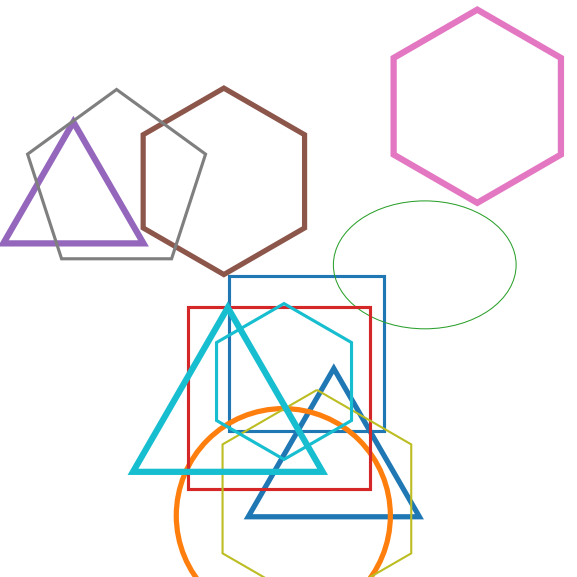[{"shape": "triangle", "thickness": 2.5, "radius": 0.86, "center": [0.578, 0.19]}, {"shape": "square", "thickness": 1.5, "radius": 0.67, "center": [0.531, 0.387]}, {"shape": "circle", "thickness": 2.5, "radius": 0.93, "center": [0.491, 0.106]}, {"shape": "oval", "thickness": 0.5, "radius": 0.79, "center": [0.736, 0.541]}, {"shape": "square", "thickness": 1.5, "radius": 0.79, "center": [0.483, 0.31]}, {"shape": "triangle", "thickness": 3, "radius": 0.7, "center": [0.127, 0.648]}, {"shape": "hexagon", "thickness": 2.5, "radius": 0.81, "center": [0.388, 0.685]}, {"shape": "hexagon", "thickness": 3, "radius": 0.84, "center": [0.826, 0.815]}, {"shape": "pentagon", "thickness": 1.5, "radius": 0.81, "center": [0.202, 0.682]}, {"shape": "hexagon", "thickness": 1, "radius": 0.94, "center": [0.549, 0.135]}, {"shape": "triangle", "thickness": 3, "radius": 0.95, "center": [0.394, 0.277]}, {"shape": "hexagon", "thickness": 1.5, "radius": 0.67, "center": [0.492, 0.339]}]